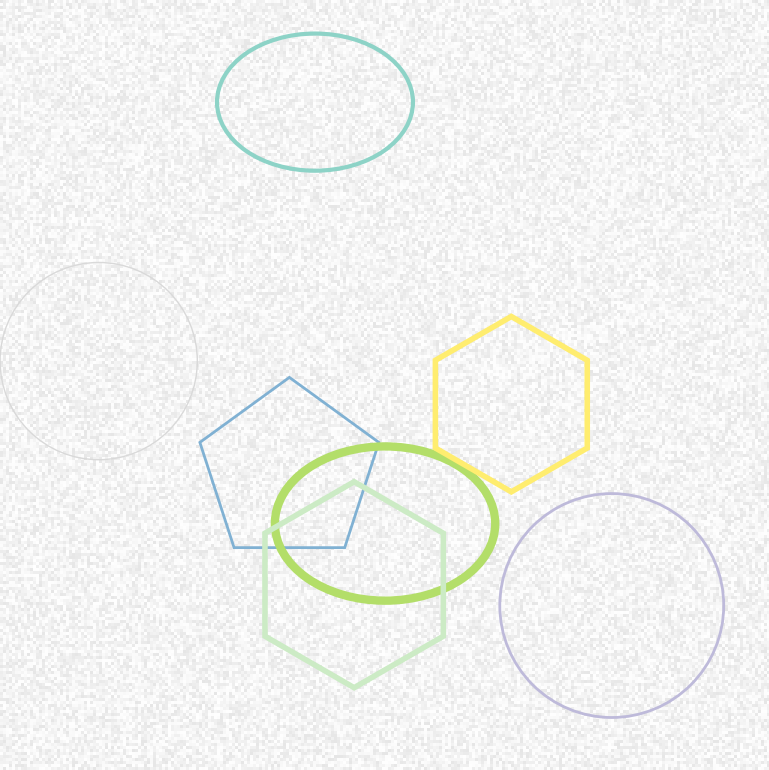[{"shape": "oval", "thickness": 1.5, "radius": 0.64, "center": [0.409, 0.867]}, {"shape": "circle", "thickness": 1, "radius": 0.73, "center": [0.794, 0.214]}, {"shape": "pentagon", "thickness": 1, "radius": 0.61, "center": [0.376, 0.388]}, {"shape": "oval", "thickness": 3, "radius": 0.72, "center": [0.5, 0.32]}, {"shape": "circle", "thickness": 0.5, "radius": 0.64, "center": [0.128, 0.531]}, {"shape": "hexagon", "thickness": 2, "radius": 0.67, "center": [0.46, 0.241]}, {"shape": "hexagon", "thickness": 2, "radius": 0.57, "center": [0.664, 0.475]}]